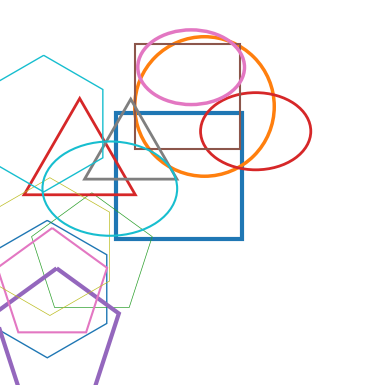[{"shape": "hexagon", "thickness": 1, "radius": 0.89, "center": [0.123, 0.249]}, {"shape": "square", "thickness": 3, "radius": 0.82, "center": [0.465, 0.543]}, {"shape": "circle", "thickness": 2.5, "radius": 0.91, "center": [0.531, 0.723]}, {"shape": "pentagon", "thickness": 0.5, "radius": 0.82, "center": [0.239, 0.334]}, {"shape": "oval", "thickness": 2, "radius": 0.72, "center": [0.664, 0.659]}, {"shape": "triangle", "thickness": 2, "radius": 0.83, "center": [0.207, 0.577]}, {"shape": "pentagon", "thickness": 3, "radius": 0.85, "center": [0.147, 0.133]}, {"shape": "square", "thickness": 1.5, "radius": 0.68, "center": [0.486, 0.75]}, {"shape": "pentagon", "thickness": 1.5, "radius": 0.75, "center": [0.136, 0.258]}, {"shape": "oval", "thickness": 2.5, "radius": 0.69, "center": [0.496, 0.825]}, {"shape": "triangle", "thickness": 2, "radius": 0.69, "center": [0.34, 0.604]}, {"shape": "hexagon", "thickness": 0.5, "radius": 0.89, "center": [0.13, 0.359]}, {"shape": "hexagon", "thickness": 1, "radius": 0.89, "center": [0.113, 0.679]}, {"shape": "oval", "thickness": 1.5, "radius": 0.87, "center": [0.285, 0.51]}]